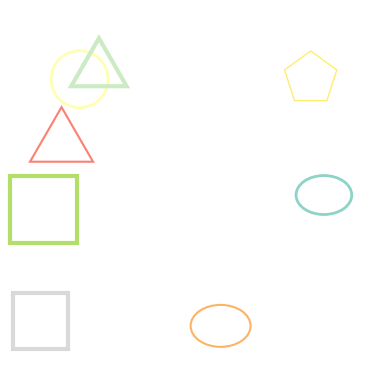[{"shape": "oval", "thickness": 2, "radius": 0.36, "center": [0.841, 0.493]}, {"shape": "circle", "thickness": 2, "radius": 0.37, "center": [0.207, 0.794]}, {"shape": "triangle", "thickness": 1.5, "radius": 0.47, "center": [0.16, 0.627]}, {"shape": "oval", "thickness": 1.5, "radius": 0.39, "center": [0.573, 0.154]}, {"shape": "square", "thickness": 3, "radius": 0.43, "center": [0.113, 0.456]}, {"shape": "square", "thickness": 3, "radius": 0.36, "center": [0.105, 0.166]}, {"shape": "triangle", "thickness": 3, "radius": 0.42, "center": [0.257, 0.818]}, {"shape": "pentagon", "thickness": 1, "radius": 0.36, "center": [0.807, 0.796]}]